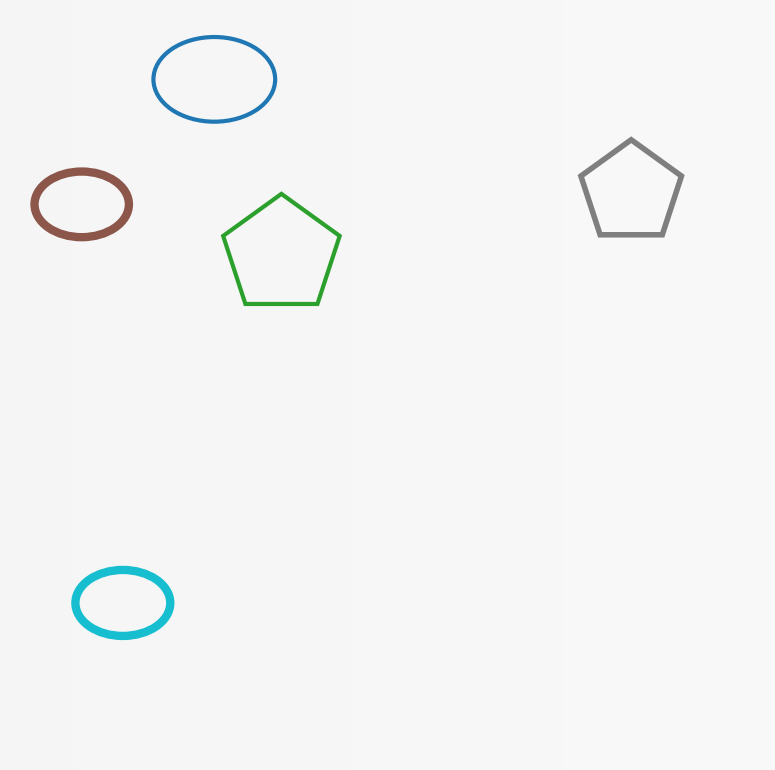[{"shape": "oval", "thickness": 1.5, "radius": 0.39, "center": [0.277, 0.897]}, {"shape": "pentagon", "thickness": 1.5, "radius": 0.4, "center": [0.363, 0.669]}, {"shape": "oval", "thickness": 3, "radius": 0.3, "center": [0.105, 0.735]}, {"shape": "pentagon", "thickness": 2, "radius": 0.34, "center": [0.814, 0.75]}, {"shape": "oval", "thickness": 3, "radius": 0.31, "center": [0.159, 0.217]}]